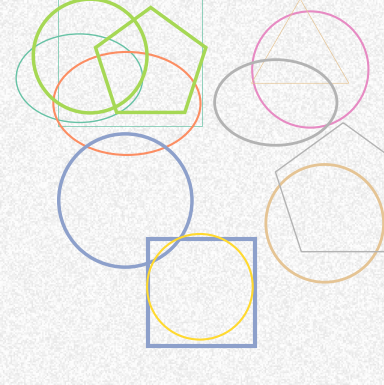[{"shape": "square", "thickness": 0.5, "radius": 0.94, "center": [0.337, 0.86]}, {"shape": "oval", "thickness": 1, "radius": 0.82, "center": [0.206, 0.797]}, {"shape": "oval", "thickness": 1.5, "radius": 0.96, "center": [0.33, 0.731]}, {"shape": "square", "thickness": 3, "radius": 0.7, "center": [0.523, 0.24]}, {"shape": "circle", "thickness": 2.5, "radius": 0.87, "center": [0.326, 0.479]}, {"shape": "circle", "thickness": 1.5, "radius": 0.76, "center": [0.806, 0.819]}, {"shape": "circle", "thickness": 2.5, "radius": 0.74, "center": [0.234, 0.854]}, {"shape": "pentagon", "thickness": 2.5, "radius": 0.75, "center": [0.391, 0.83]}, {"shape": "circle", "thickness": 1.5, "radius": 0.69, "center": [0.519, 0.255]}, {"shape": "circle", "thickness": 2, "radius": 0.76, "center": [0.843, 0.42]}, {"shape": "triangle", "thickness": 0.5, "radius": 0.73, "center": [0.78, 0.857]}, {"shape": "pentagon", "thickness": 1, "radius": 0.93, "center": [0.891, 0.496]}, {"shape": "oval", "thickness": 2, "radius": 0.79, "center": [0.716, 0.734]}]